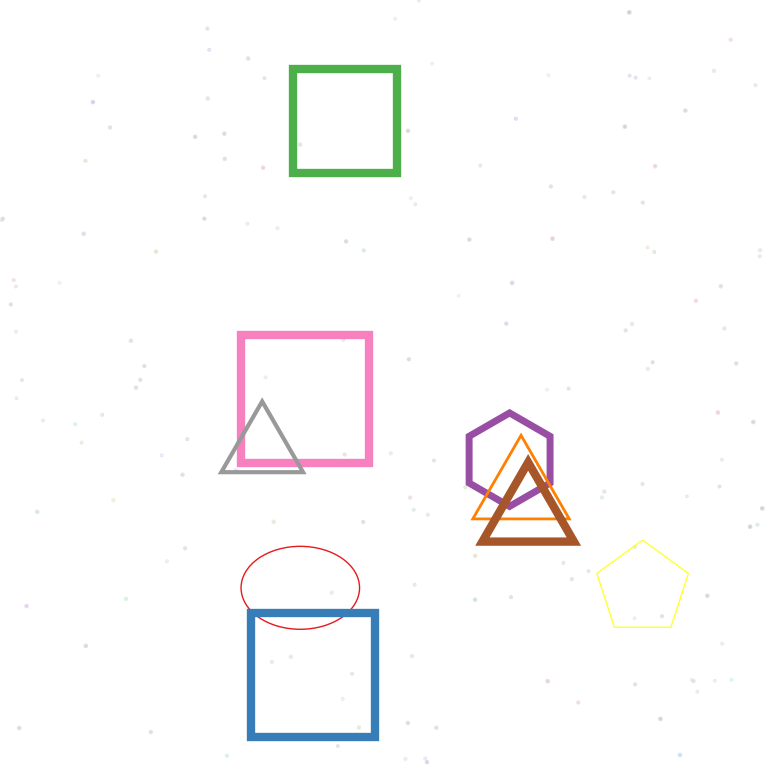[{"shape": "oval", "thickness": 0.5, "radius": 0.38, "center": [0.39, 0.237]}, {"shape": "square", "thickness": 3, "radius": 0.4, "center": [0.407, 0.123]}, {"shape": "square", "thickness": 3, "radius": 0.34, "center": [0.448, 0.843]}, {"shape": "hexagon", "thickness": 2.5, "radius": 0.3, "center": [0.662, 0.403]}, {"shape": "triangle", "thickness": 1, "radius": 0.36, "center": [0.677, 0.362]}, {"shape": "pentagon", "thickness": 0.5, "radius": 0.31, "center": [0.835, 0.236]}, {"shape": "triangle", "thickness": 3, "radius": 0.34, "center": [0.686, 0.331]}, {"shape": "square", "thickness": 3, "radius": 0.41, "center": [0.396, 0.481]}, {"shape": "triangle", "thickness": 1.5, "radius": 0.31, "center": [0.34, 0.417]}]